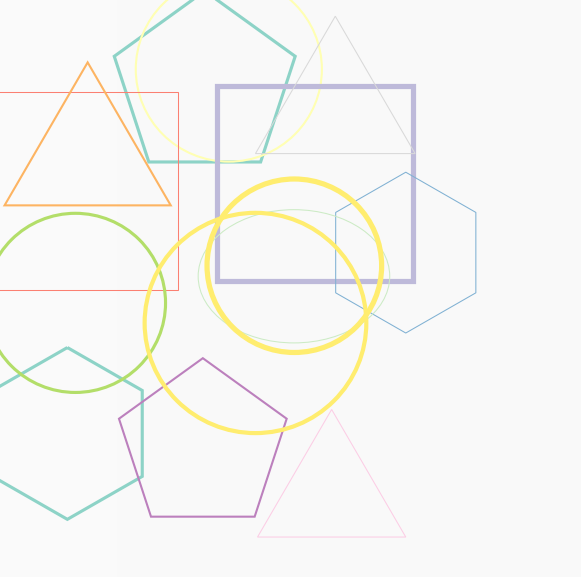[{"shape": "pentagon", "thickness": 1.5, "radius": 0.82, "center": [0.352, 0.851]}, {"shape": "hexagon", "thickness": 1.5, "radius": 0.74, "center": [0.116, 0.249]}, {"shape": "circle", "thickness": 1, "radius": 0.8, "center": [0.394, 0.879]}, {"shape": "square", "thickness": 2.5, "radius": 0.84, "center": [0.542, 0.681]}, {"shape": "square", "thickness": 0.5, "radius": 0.86, "center": [0.135, 0.668]}, {"shape": "hexagon", "thickness": 0.5, "radius": 0.7, "center": [0.698, 0.562]}, {"shape": "triangle", "thickness": 1, "radius": 0.83, "center": [0.151, 0.726]}, {"shape": "circle", "thickness": 1.5, "radius": 0.78, "center": [0.13, 0.475]}, {"shape": "triangle", "thickness": 0.5, "radius": 0.74, "center": [0.571, 0.143]}, {"shape": "triangle", "thickness": 0.5, "radius": 0.79, "center": [0.577, 0.812]}, {"shape": "pentagon", "thickness": 1, "radius": 0.76, "center": [0.349, 0.227]}, {"shape": "oval", "thickness": 0.5, "radius": 0.82, "center": [0.506, 0.521]}, {"shape": "circle", "thickness": 2.5, "radius": 0.75, "center": [0.506, 0.539]}, {"shape": "circle", "thickness": 2, "radius": 0.95, "center": [0.44, 0.44]}]